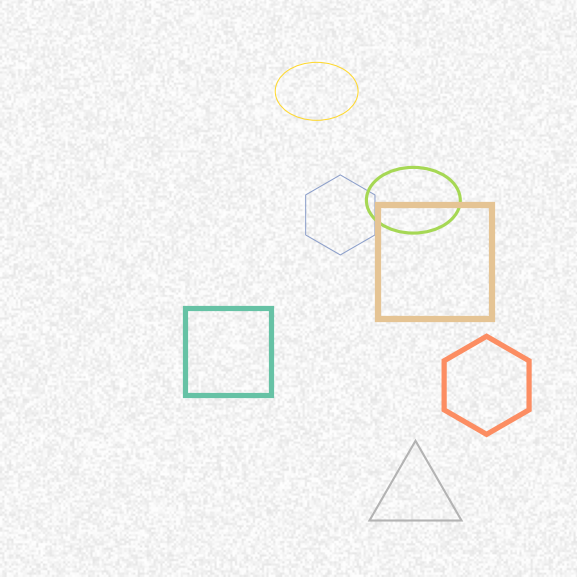[{"shape": "square", "thickness": 2.5, "radius": 0.37, "center": [0.395, 0.39]}, {"shape": "hexagon", "thickness": 2.5, "radius": 0.42, "center": [0.843, 0.332]}, {"shape": "hexagon", "thickness": 0.5, "radius": 0.35, "center": [0.589, 0.627]}, {"shape": "oval", "thickness": 1.5, "radius": 0.41, "center": [0.716, 0.652]}, {"shape": "oval", "thickness": 0.5, "radius": 0.36, "center": [0.548, 0.841]}, {"shape": "square", "thickness": 3, "radius": 0.49, "center": [0.753, 0.545]}, {"shape": "triangle", "thickness": 1, "radius": 0.46, "center": [0.719, 0.144]}]